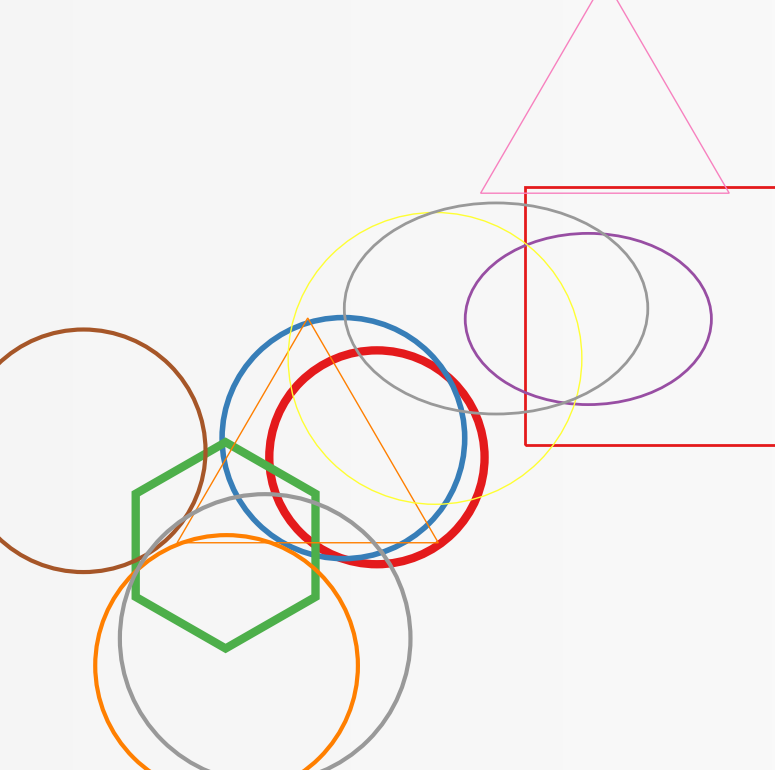[{"shape": "square", "thickness": 1, "radius": 0.84, "center": [0.844, 0.59]}, {"shape": "circle", "thickness": 3, "radius": 0.69, "center": [0.486, 0.406]}, {"shape": "circle", "thickness": 2, "radius": 0.78, "center": [0.443, 0.431]}, {"shape": "hexagon", "thickness": 3, "radius": 0.67, "center": [0.291, 0.292]}, {"shape": "oval", "thickness": 1, "radius": 0.79, "center": [0.759, 0.586]}, {"shape": "circle", "thickness": 1.5, "radius": 0.85, "center": [0.292, 0.136]}, {"shape": "triangle", "thickness": 0.5, "radius": 0.97, "center": [0.397, 0.392]}, {"shape": "circle", "thickness": 0.5, "radius": 0.95, "center": [0.561, 0.535]}, {"shape": "circle", "thickness": 1.5, "radius": 0.79, "center": [0.108, 0.415]}, {"shape": "triangle", "thickness": 0.5, "radius": 0.93, "center": [0.781, 0.842]}, {"shape": "oval", "thickness": 1, "radius": 0.98, "center": [0.64, 0.599]}, {"shape": "circle", "thickness": 1.5, "radius": 0.94, "center": [0.342, 0.171]}]